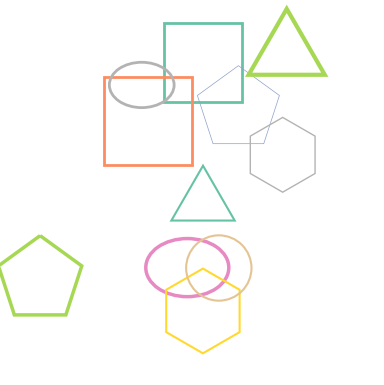[{"shape": "triangle", "thickness": 1.5, "radius": 0.47, "center": [0.527, 0.475]}, {"shape": "square", "thickness": 2, "radius": 0.51, "center": [0.528, 0.837]}, {"shape": "square", "thickness": 2, "radius": 0.58, "center": [0.384, 0.686]}, {"shape": "pentagon", "thickness": 0.5, "radius": 0.56, "center": [0.619, 0.717]}, {"shape": "oval", "thickness": 2.5, "radius": 0.54, "center": [0.486, 0.305]}, {"shape": "pentagon", "thickness": 2.5, "radius": 0.57, "center": [0.104, 0.274]}, {"shape": "triangle", "thickness": 3, "radius": 0.57, "center": [0.745, 0.863]}, {"shape": "hexagon", "thickness": 1.5, "radius": 0.55, "center": [0.527, 0.192]}, {"shape": "circle", "thickness": 1.5, "radius": 0.42, "center": [0.568, 0.304]}, {"shape": "oval", "thickness": 2, "radius": 0.42, "center": [0.368, 0.779]}, {"shape": "hexagon", "thickness": 1, "radius": 0.49, "center": [0.734, 0.598]}]